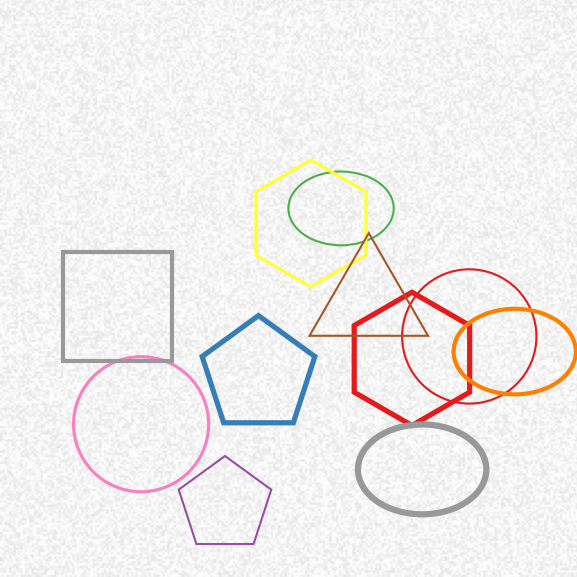[{"shape": "hexagon", "thickness": 2.5, "radius": 0.58, "center": [0.713, 0.378]}, {"shape": "circle", "thickness": 1, "radius": 0.58, "center": [0.813, 0.417]}, {"shape": "pentagon", "thickness": 2.5, "radius": 0.51, "center": [0.448, 0.35]}, {"shape": "oval", "thickness": 1, "radius": 0.46, "center": [0.591, 0.638]}, {"shape": "pentagon", "thickness": 1, "radius": 0.42, "center": [0.39, 0.125]}, {"shape": "oval", "thickness": 2, "radius": 0.53, "center": [0.891, 0.39]}, {"shape": "hexagon", "thickness": 1.5, "radius": 0.55, "center": [0.538, 0.612]}, {"shape": "triangle", "thickness": 1, "radius": 0.59, "center": [0.639, 0.477]}, {"shape": "circle", "thickness": 1.5, "radius": 0.58, "center": [0.244, 0.265]}, {"shape": "square", "thickness": 2, "radius": 0.47, "center": [0.204, 0.469]}, {"shape": "oval", "thickness": 3, "radius": 0.56, "center": [0.731, 0.186]}]